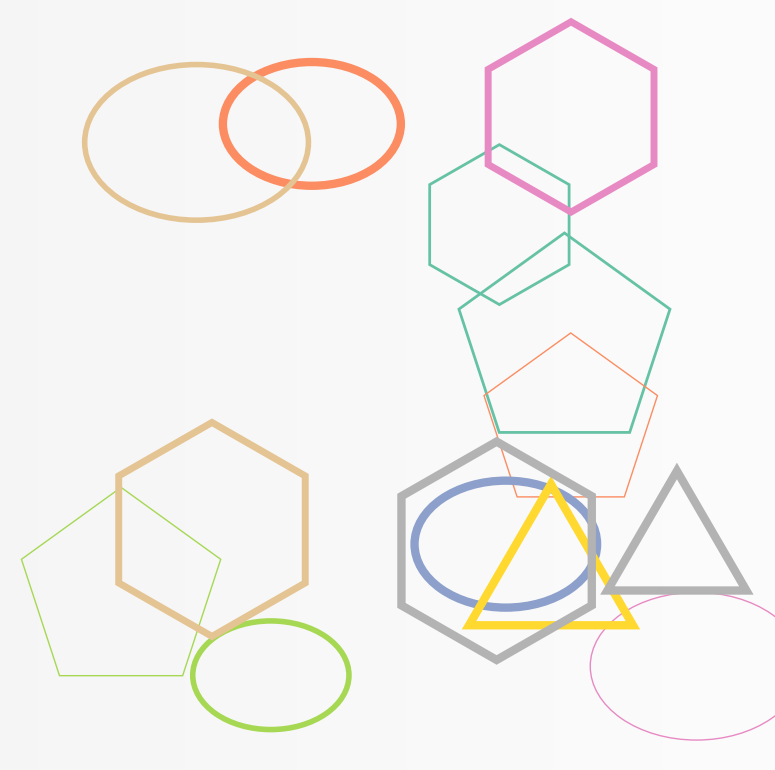[{"shape": "pentagon", "thickness": 1, "radius": 0.72, "center": [0.728, 0.554]}, {"shape": "hexagon", "thickness": 1, "radius": 0.52, "center": [0.644, 0.708]}, {"shape": "pentagon", "thickness": 0.5, "radius": 0.59, "center": [0.736, 0.45]}, {"shape": "oval", "thickness": 3, "radius": 0.57, "center": [0.402, 0.839]}, {"shape": "oval", "thickness": 3, "radius": 0.59, "center": [0.653, 0.293]}, {"shape": "hexagon", "thickness": 2.5, "radius": 0.62, "center": [0.737, 0.848]}, {"shape": "oval", "thickness": 0.5, "radius": 0.68, "center": [0.899, 0.135]}, {"shape": "oval", "thickness": 2, "radius": 0.5, "center": [0.349, 0.123]}, {"shape": "pentagon", "thickness": 0.5, "radius": 0.68, "center": [0.156, 0.232]}, {"shape": "triangle", "thickness": 3, "radius": 0.61, "center": [0.711, 0.249]}, {"shape": "oval", "thickness": 2, "radius": 0.72, "center": [0.254, 0.815]}, {"shape": "hexagon", "thickness": 2.5, "radius": 0.69, "center": [0.274, 0.312]}, {"shape": "hexagon", "thickness": 3, "radius": 0.71, "center": [0.641, 0.285]}, {"shape": "triangle", "thickness": 3, "radius": 0.52, "center": [0.873, 0.285]}]